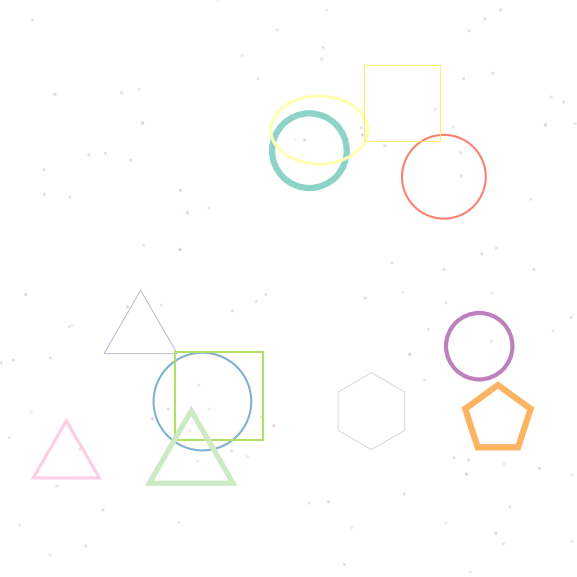[{"shape": "circle", "thickness": 3, "radius": 0.32, "center": [0.536, 0.738]}, {"shape": "oval", "thickness": 1.5, "radius": 0.42, "center": [0.553, 0.774]}, {"shape": "triangle", "thickness": 0.5, "radius": 0.37, "center": [0.243, 0.423]}, {"shape": "circle", "thickness": 1, "radius": 0.36, "center": [0.769, 0.693]}, {"shape": "circle", "thickness": 1, "radius": 0.42, "center": [0.351, 0.304]}, {"shape": "pentagon", "thickness": 3, "radius": 0.3, "center": [0.862, 0.273]}, {"shape": "square", "thickness": 1, "radius": 0.38, "center": [0.379, 0.314]}, {"shape": "triangle", "thickness": 1.5, "radius": 0.33, "center": [0.115, 0.205]}, {"shape": "hexagon", "thickness": 0.5, "radius": 0.33, "center": [0.643, 0.287]}, {"shape": "circle", "thickness": 2, "radius": 0.29, "center": [0.83, 0.4]}, {"shape": "triangle", "thickness": 2.5, "radius": 0.42, "center": [0.331, 0.204]}, {"shape": "square", "thickness": 0.5, "radius": 0.33, "center": [0.696, 0.821]}]